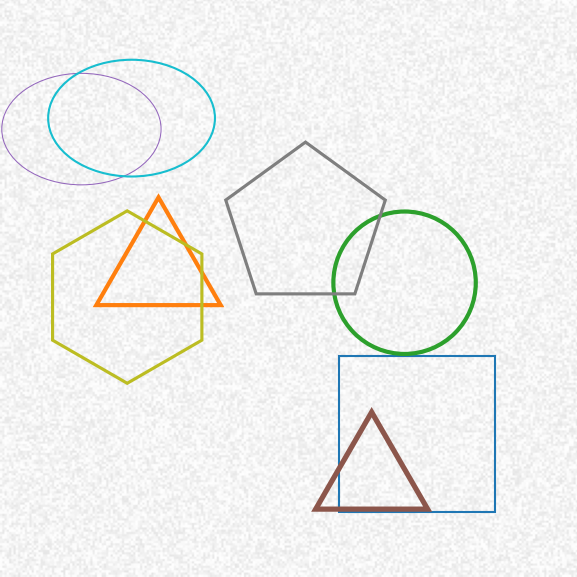[{"shape": "square", "thickness": 1, "radius": 0.68, "center": [0.722, 0.247]}, {"shape": "triangle", "thickness": 2, "radius": 0.62, "center": [0.274, 0.533]}, {"shape": "circle", "thickness": 2, "radius": 0.62, "center": [0.701, 0.51]}, {"shape": "oval", "thickness": 0.5, "radius": 0.69, "center": [0.141, 0.776]}, {"shape": "triangle", "thickness": 2.5, "radius": 0.56, "center": [0.644, 0.173]}, {"shape": "pentagon", "thickness": 1.5, "radius": 0.73, "center": [0.529, 0.608]}, {"shape": "hexagon", "thickness": 1.5, "radius": 0.75, "center": [0.22, 0.485]}, {"shape": "oval", "thickness": 1, "radius": 0.72, "center": [0.228, 0.795]}]